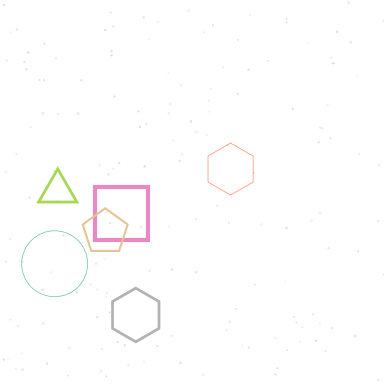[{"shape": "circle", "thickness": 0.5, "radius": 0.43, "center": [0.142, 0.315]}, {"shape": "hexagon", "thickness": 0.5, "radius": 0.34, "center": [0.599, 0.561]}, {"shape": "square", "thickness": 3, "radius": 0.34, "center": [0.316, 0.446]}, {"shape": "triangle", "thickness": 2, "radius": 0.29, "center": [0.15, 0.504]}, {"shape": "pentagon", "thickness": 1.5, "radius": 0.31, "center": [0.273, 0.398]}, {"shape": "hexagon", "thickness": 2, "radius": 0.35, "center": [0.353, 0.182]}]